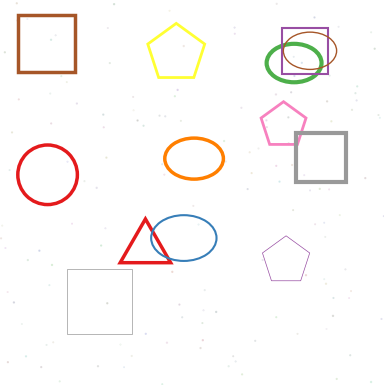[{"shape": "triangle", "thickness": 2.5, "radius": 0.38, "center": [0.378, 0.356]}, {"shape": "circle", "thickness": 2.5, "radius": 0.39, "center": [0.124, 0.546]}, {"shape": "oval", "thickness": 1.5, "radius": 0.42, "center": [0.478, 0.382]}, {"shape": "oval", "thickness": 3, "radius": 0.36, "center": [0.764, 0.836]}, {"shape": "pentagon", "thickness": 0.5, "radius": 0.32, "center": [0.743, 0.323]}, {"shape": "square", "thickness": 1.5, "radius": 0.3, "center": [0.793, 0.867]}, {"shape": "oval", "thickness": 2.5, "radius": 0.38, "center": [0.504, 0.588]}, {"shape": "pentagon", "thickness": 2, "radius": 0.39, "center": [0.458, 0.862]}, {"shape": "oval", "thickness": 1, "radius": 0.35, "center": [0.805, 0.868]}, {"shape": "square", "thickness": 2.5, "radius": 0.37, "center": [0.121, 0.887]}, {"shape": "pentagon", "thickness": 2, "radius": 0.31, "center": [0.737, 0.675]}, {"shape": "square", "thickness": 3, "radius": 0.32, "center": [0.834, 0.59]}, {"shape": "square", "thickness": 0.5, "radius": 0.42, "center": [0.258, 0.217]}]